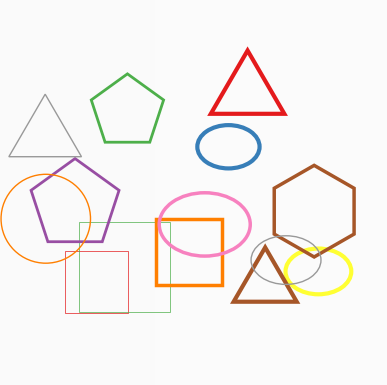[{"shape": "triangle", "thickness": 3, "radius": 0.55, "center": [0.639, 0.759]}, {"shape": "square", "thickness": 0.5, "radius": 0.4, "center": [0.249, 0.267]}, {"shape": "oval", "thickness": 3, "radius": 0.4, "center": [0.59, 0.619]}, {"shape": "pentagon", "thickness": 2, "radius": 0.49, "center": [0.329, 0.71]}, {"shape": "square", "thickness": 0.5, "radius": 0.59, "center": [0.322, 0.306]}, {"shape": "pentagon", "thickness": 2, "radius": 0.6, "center": [0.194, 0.469]}, {"shape": "circle", "thickness": 1, "radius": 0.58, "center": [0.118, 0.432]}, {"shape": "square", "thickness": 2.5, "radius": 0.43, "center": [0.487, 0.346]}, {"shape": "oval", "thickness": 3, "radius": 0.42, "center": [0.822, 0.295]}, {"shape": "hexagon", "thickness": 2.5, "radius": 0.59, "center": [0.811, 0.452]}, {"shape": "triangle", "thickness": 3, "radius": 0.47, "center": [0.684, 0.263]}, {"shape": "oval", "thickness": 2.5, "radius": 0.59, "center": [0.528, 0.417]}, {"shape": "triangle", "thickness": 1, "radius": 0.54, "center": [0.117, 0.647]}, {"shape": "oval", "thickness": 1, "radius": 0.45, "center": [0.738, 0.324]}]